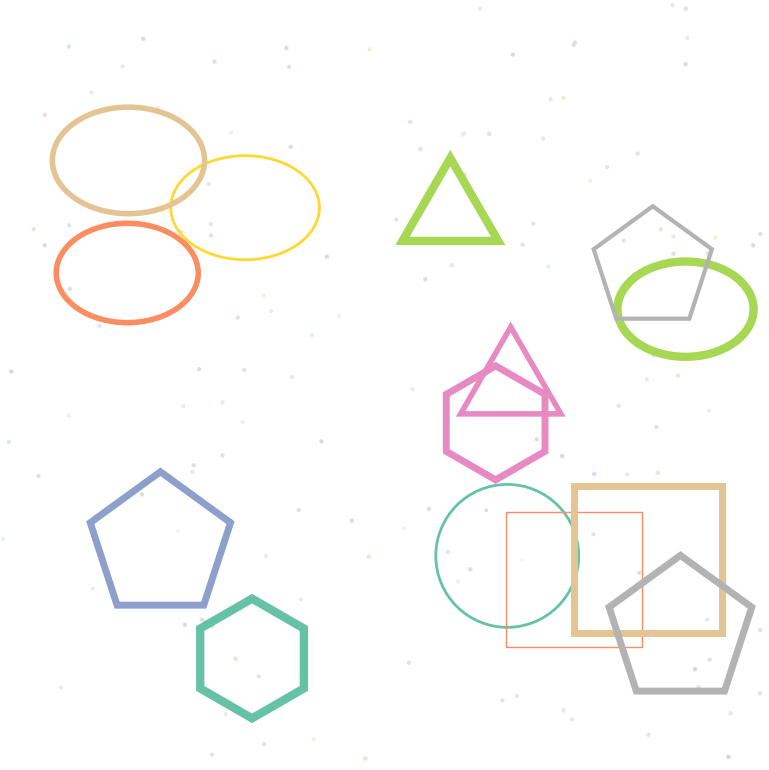[{"shape": "circle", "thickness": 1, "radius": 0.46, "center": [0.659, 0.278]}, {"shape": "hexagon", "thickness": 3, "radius": 0.39, "center": [0.327, 0.145]}, {"shape": "oval", "thickness": 2, "radius": 0.46, "center": [0.165, 0.646]}, {"shape": "square", "thickness": 0.5, "radius": 0.44, "center": [0.745, 0.247]}, {"shape": "pentagon", "thickness": 2.5, "radius": 0.48, "center": [0.208, 0.292]}, {"shape": "triangle", "thickness": 2, "radius": 0.38, "center": [0.663, 0.5]}, {"shape": "hexagon", "thickness": 2.5, "radius": 0.37, "center": [0.644, 0.451]}, {"shape": "oval", "thickness": 3, "radius": 0.44, "center": [0.89, 0.598]}, {"shape": "triangle", "thickness": 3, "radius": 0.36, "center": [0.585, 0.723]}, {"shape": "oval", "thickness": 1, "radius": 0.48, "center": [0.318, 0.73]}, {"shape": "oval", "thickness": 2, "radius": 0.49, "center": [0.167, 0.792]}, {"shape": "square", "thickness": 2.5, "radius": 0.48, "center": [0.842, 0.273]}, {"shape": "pentagon", "thickness": 2.5, "radius": 0.49, "center": [0.884, 0.181]}, {"shape": "pentagon", "thickness": 1.5, "radius": 0.4, "center": [0.848, 0.651]}]